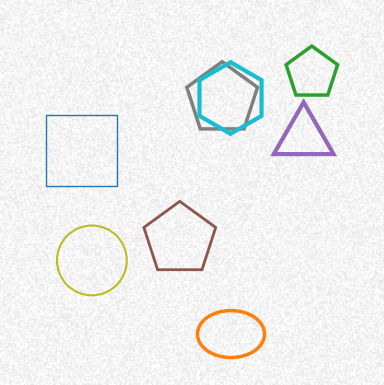[{"shape": "square", "thickness": 1, "radius": 0.46, "center": [0.211, 0.61]}, {"shape": "oval", "thickness": 2.5, "radius": 0.44, "center": [0.6, 0.132]}, {"shape": "pentagon", "thickness": 2.5, "radius": 0.35, "center": [0.81, 0.81]}, {"shape": "triangle", "thickness": 3, "radius": 0.45, "center": [0.789, 0.645]}, {"shape": "pentagon", "thickness": 2, "radius": 0.49, "center": [0.467, 0.379]}, {"shape": "pentagon", "thickness": 2.5, "radius": 0.48, "center": [0.577, 0.743]}, {"shape": "circle", "thickness": 1.5, "radius": 0.45, "center": [0.239, 0.324]}, {"shape": "hexagon", "thickness": 3, "radius": 0.47, "center": [0.599, 0.745]}]